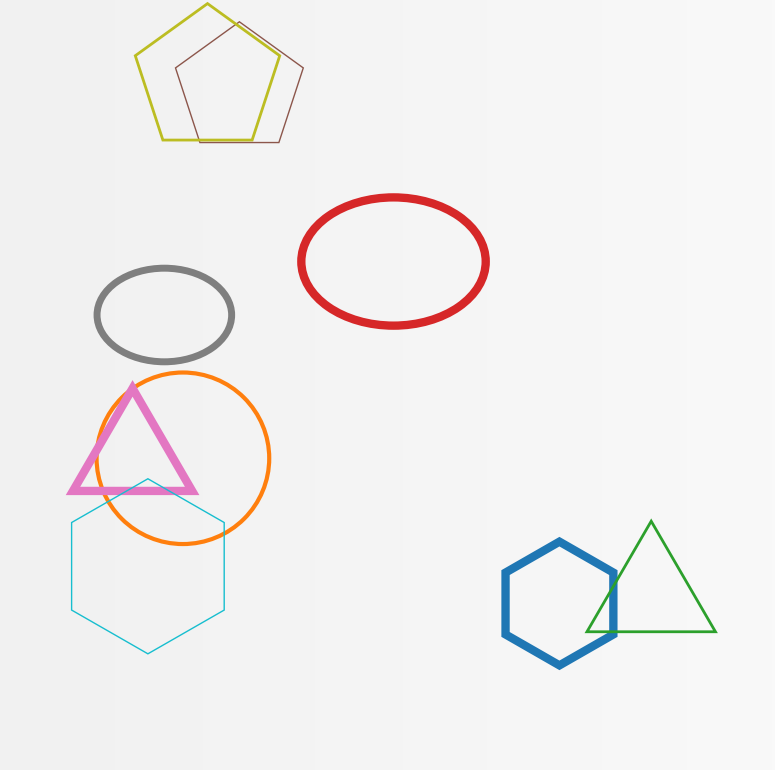[{"shape": "hexagon", "thickness": 3, "radius": 0.4, "center": [0.722, 0.216]}, {"shape": "circle", "thickness": 1.5, "radius": 0.56, "center": [0.236, 0.405]}, {"shape": "triangle", "thickness": 1, "radius": 0.48, "center": [0.84, 0.227]}, {"shape": "oval", "thickness": 3, "radius": 0.59, "center": [0.508, 0.66]}, {"shape": "pentagon", "thickness": 0.5, "radius": 0.43, "center": [0.309, 0.885]}, {"shape": "triangle", "thickness": 3, "radius": 0.44, "center": [0.171, 0.407]}, {"shape": "oval", "thickness": 2.5, "radius": 0.43, "center": [0.212, 0.591]}, {"shape": "pentagon", "thickness": 1, "radius": 0.49, "center": [0.268, 0.897]}, {"shape": "hexagon", "thickness": 0.5, "radius": 0.57, "center": [0.191, 0.265]}]